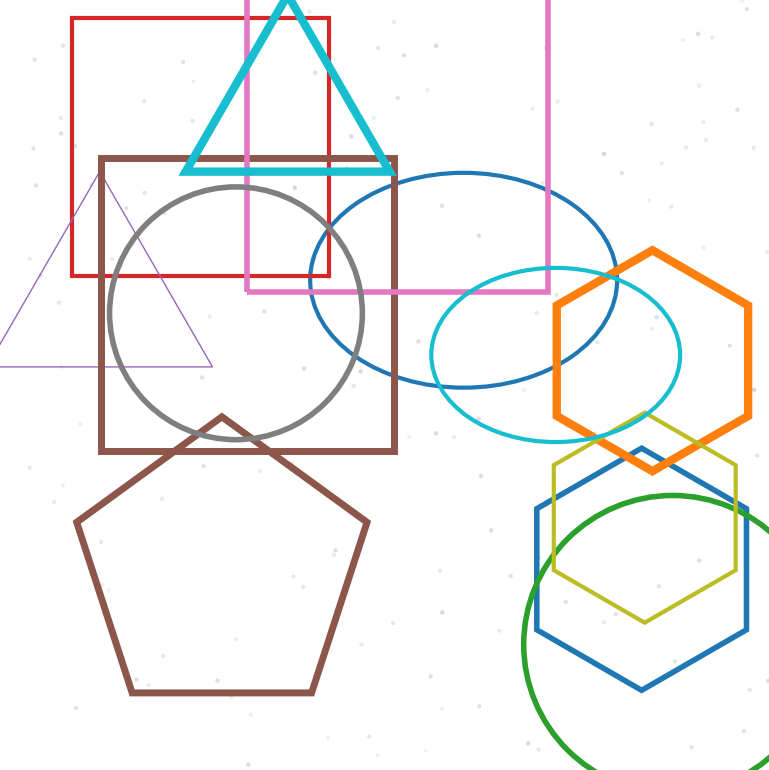[{"shape": "oval", "thickness": 1.5, "radius": 1.0, "center": [0.602, 0.636]}, {"shape": "hexagon", "thickness": 2, "radius": 0.79, "center": [0.833, 0.261]}, {"shape": "hexagon", "thickness": 3, "radius": 0.72, "center": [0.847, 0.532]}, {"shape": "circle", "thickness": 2, "radius": 0.97, "center": [0.874, 0.163]}, {"shape": "square", "thickness": 1.5, "radius": 0.84, "center": [0.26, 0.809]}, {"shape": "triangle", "thickness": 0.5, "radius": 0.85, "center": [0.13, 0.608]}, {"shape": "square", "thickness": 2.5, "radius": 0.95, "center": [0.322, 0.604]}, {"shape": "pentagon", "thickness": 2.5, "radius": 0.99, "center": [0.288, 0.26]}, {"shape": "square", "thickness": 2, "radius": 0.98, "center": [0.516, 0.816]}, {"shape": "circle", "thickness": 2, "radius": 0.82, "center": [0.306, 0.593]}, {"shape": "hexagon", "thickness": 1.5, "radius": 0.68, "center": [0.837, 0.328]}, {"shape": "oval", "thickness": 1.5, "radius": 0.81, "center": [0.722, 0.539]}, {"shape": "triangle", "thickness": 3, "radius": 0.76, "center": [0.374, 0.854]}]